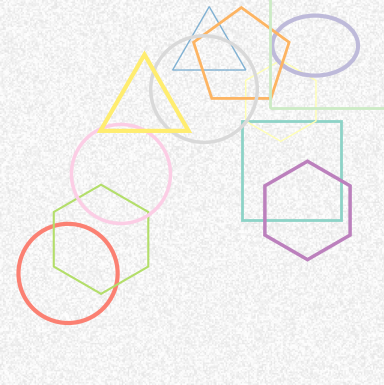[{"shape": "square", "thickness": 2, "radius": 0.64, "center": [0.758, 0.556]}, {"shape": "hexagon", "thickness": 1, "radius": 0.53, "center": [0.729, 0.738]}, {"shape": "oval", "thickness": 3, "radius": 0.56, "center": [0.819, 0.882]}, {"shape": "circle", "thickness": 3, "radius": 0.64, "center": [0.177, 0.29]}, {"shape": "triangle", "thickness": 1, "radius": 0.55, "center": [0.543, 0.873]}, {"shape": "pentagon", "thickness": 2, "radius": 0.65, "center": [0.627, 0.85]}, {"shape": "hexagon", "thickness": 1.5, "radius": 0.71, "center": [0.262, 0.378]}, {"shape": "circle", "thickness": 2.5, "radius": 0.64, "center": [0.314, 0.548]}, {"shape": "circle", "thickness": 2.5, "radius": 0.69, "center": [0.53, 0.769]}, {"shape": "hexagon", "thickness": 2.5, "radius": 0.64, "center": [0.799, 0.453]}, {"shape": "square", "thickness": 2, "radius": 0.75, "center": [0.851, 0.868]}, {"shape": "triangle", "thickness": 3, "radius": 0.66, "center": [0.375, 0.726]}]